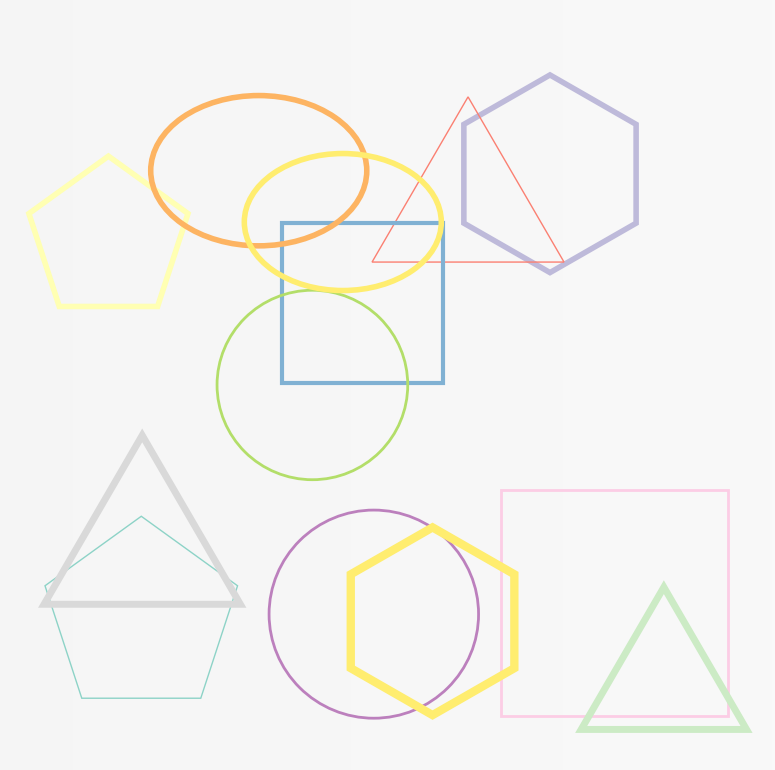[{"shape": "pentagon", "thickness": 0.5, "radius": 0.65, "center": [0.182, 0.199]}, {"shape": "pentagon", "thickness": 2, "radius": 0.54, "center": [0.14, 0.689]}, {"shape": "hexagon", "thickness": 2, "radius": 0.64, "center": [0.71, 0.774]}, {"shape": "triangle", "thickness": 0.5, "radius": 0.72, "center": [0.604, 0.731]}, {"shape": "square", "thickness": 1.5, "radius": 0.52, "center": [0.468, 0.606]}, {"shape": "oval", "thickness": 2, "radius": 0.7, "center": [0.334, 0.778]}, {"shape": "circle", "thickness": 1, "radius": 0.62, "center": [0.403, 0.5]}, {"shape": "square", "thickness": 1, "radius": 0.73, "center": [0.793, 0.217]}, {"shape": "triangle", "thickness": 2.5, "radius": 0.73, "center": [0.184, 0.288]}, {"shape": "circle", "thickness": 1, "radius": 0.68, "center": [0.482, 0.202]}, {"shape": "triangle", "thickness": 2.5, "radius": 0.62, "center": [0.857, 0.114]}, {"shape": "hexagon", "thickness": 3, "radius": 0.61, "center": [0.558, 0.193]}, {"shape": "oval", "thickness": 2, "radius": 0.64, "center": [0.442, 0.712]}]